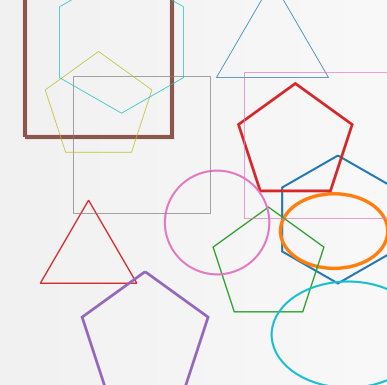[{"shape": "triangle", "thickness": 0.5, "radius": 0.84, "center": [0.703, 0.882]}, {"shape": "hexagon", "thickness": 1.5, "radius": 0.83, "center": [0.872, 0.43]}, {"shape": "oval", "thickness": 2.5, "radius": 0.69, "center": [0.862, 0.4]}, {"shape": "pentagon", "thickness": 1, "radius": 0.75, "center": [0.693, 0.312]}, {"shape": "triangle", "thickness": 1, "radius": 0.72, "center": [0.229, 0.336]}, {"shape": "pentagon", "thickness": 2, "radius": 0.77, "center": [0.762, 0.629]}, {"shape": "pentagon", "thickness": 2, "radius": 0.85, "center": [0.374, 0.124]}, {"shape": "square", "thickness": 3, "radius": 0.95, "center": [0.254, 0.835]}, {"shape": "square", "thickness": 0.5, "radius": 0.94, "center": [0.818, 0.624]}, {"shape": "circle", "thickness": 1.5, "radius": 0.67, "center": [0.56, 0.422]}, {"shape": "square", "thickness": 0.5, "radius": 0.89, "center": [0.365, 0.624]}, {"shape": "pentagon", "thickness": 0.5, "radius": 0.72, "center": [0.254, 0.722]}, {"shape": "hexagon", "thickness": 0.5, "radius": 0.92, "center": [0.314, 0.89]}, {"shape": "oval", "thickness": 1.5, "radius": 0.99, "center": [0.898, 0.131]}]